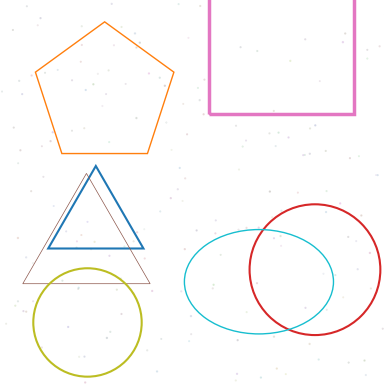[{"shape": "triangle", "thickness": 1.5, "radius": 0.71, "center": [0.249, 0.426]}, {"shape": "pentagon", "thickness": 1, "radius": 0.95, "center": [0.272, 0.754]}, {"shape": "circle", "thickness": 1.5, "radius": 0.85, "center": [0.818, 0.3]}, {"shape": "triangle", "thickness": 0.5, "radius": 0.96, "center": [0.225, 0.359]}, {"shape": "square", "thickness": 2.5, "radius": 0.94, "center": [0.73, 0.892]}, {"shape": "circle", "thickness": 1.5, "radius": 0.7, "center": [0.227, 0.162]}, {"shape": "oval", "thickness": 1, "radius": 0.97, "center": [0.673, 0.268]}]